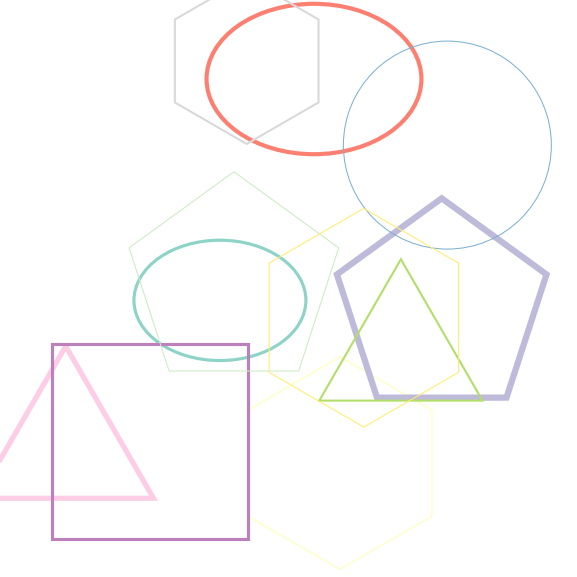[{"shape": "oval", "thickness": 1.5, "radius": 0.74, "center": [0.381, 0.479]}, {"shape": "hexagon", "thickness": 0.5, "radius": 0.92, "center": [0.589, 0.197]}, {"shape": "pentagon", "thickness": 3, "radius": 0.95, "center": [0.765, 0.465]}, {"shape": "oval", "thickness": 2, "radius": 0.93, "center": [0.544, 0.862]}, {"shape": "circle", "thickness": 0.5, "radius": 0.9, "center": [0.775, 0.748]}, {"shape": "triangle", "thickness": 1, "radius": 0.82, "center": [0.694, 0.387]}, {"shape": "triangle", "thickness": 2.5, "radius": 0.88, "center": [0.114, 0.224]}, {"shape": "hexagon", "thickness": 1, "radius": 0.72, "center": [0.427, 0.894]}, {"shape": "square", "thickness": 1.5, "radius": 0.85, "center": [0.26, 0.234]}, {"shape": "pentagon", "thickness": 0.5, "radius": 0.95, "center": [0.405, 0.511]}, {"shape": "hexagon", "thickness": 0.5, "radius": 0.95, "center": [0.63, 0.449]}]